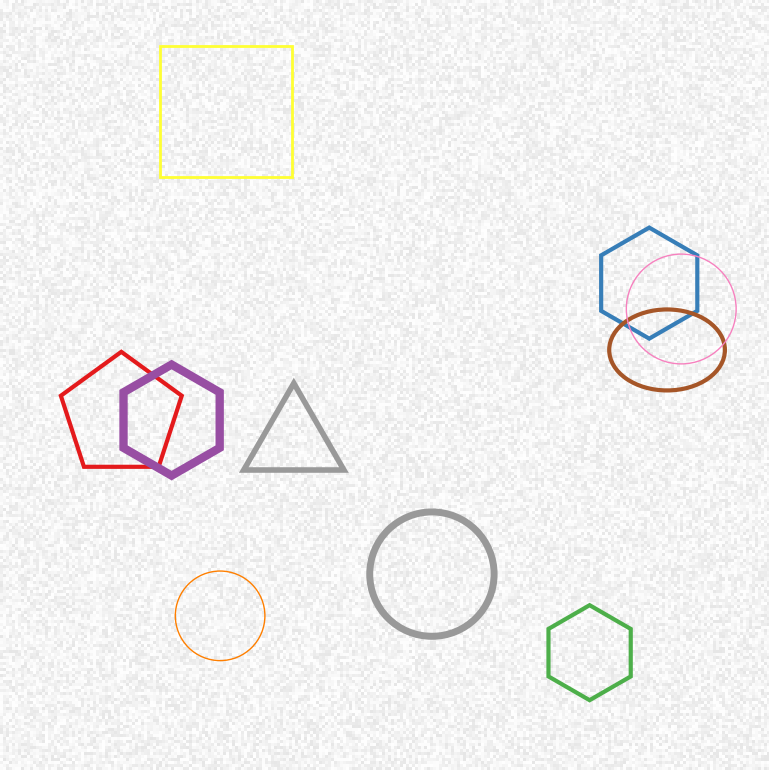[{"shape": "pentagon", "thickness": 1.5, "radius": 0.41, "center": [0.158, 0.461]}, {"shape": "hexagon", "thickness": 1.5, "radius": 0.36, "center": [0.843, 0.632]}, {"shape": "hexagon", "thickness": 1.5, "radius": 0.31, "center": [0.766, 0.152]}, {"shape": "hexagon", "thickness": 3, "radius": 0.36, "center": [0.223, 0.454]}, {"shape": "circle", "thickness": 0.5, "radius": 0.29, "center": [0.286, 0.2]}, {"shape": "square", "thickness": 1, "radius": 0.43, "center": [0.294, 0.855]}, {"shape": "oval", "thickness": 1.5, "radius": 0.38, "center": [0.866, 0.546]}, {"shape": "circle", "thickness": 0.5, "radius": 0.36, "center": [0.885, 0.599]}, {"shape": "triangle", "thickness": 2, "radius": 0.38, "center": [0.382, 0.427]}, {"shape": "circle", "thickness": 2.5, "radius": 0.4, "center": [0.561, 0.254]}]